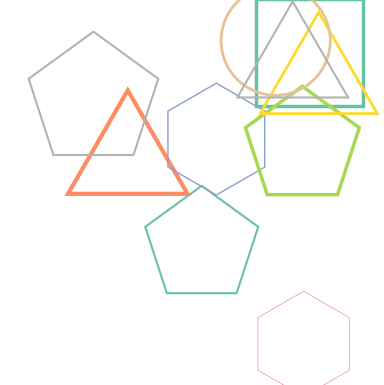[{"shape": "square", "thickness": 2.5, "radius": 0.69, "center": [0.803, 0.864]}, {"shape": "pentagon", "thickness": 1.5, "radius": 0.77, "center": [0.524, 0.363]}, {"shape": "triangle", "thickness": 3, "radius": 0.9, "center": [0.332, 0.586]}, {"shape": "hexagon", "thickness": 1, "radius": 0.73, "center": [0.562, 0.639]}, {"shape": "hexagon", "thickness": 0.5, "radius": 0.68, "center": [0.789, 0.107]}, {"shape": "pentagon", "thickness": 2.5, "radius": 0.78, "center": [0.785, 0.62]}, {"shape": "triangle", "thickness": 2, "radius": 0.88, "center": [0.828, 0.793]}, {"shape": "circle", "thickness": 2, "radius": 0.71, "center": [0.716, 0.894]}, {"shape": "pentagon", "thickness": 1.5, "radius": 0.89, "center": [0.243, 0.741]}, {"shape": "triangle", "thickness": 1.5, "radius": 0.83, "center": [0.76, 0.83]}]